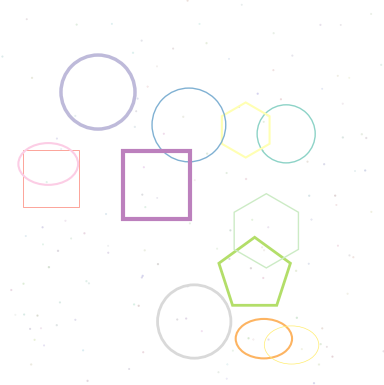[{"shape": "circle", "thickness": 1, "radius": 0.38, "center": [0.743, 0.652]}, {"shape": "hexagon", "thickness": 1.5, "radius": 0.36, "center": [0.638, 0.662]}, {"shape": "circle", "thickness": 2.5, "radius": 0.48, "center": [0.255, 0.761]}, {"shape": "square", "thickness": 0.5, "radius": 0.37, "center": [0.132, 0.537]}, {"shape": "circle", "thickness": 1, "radius": 0.48, "center": [0.491, 0.675]}, {"shape": "oval", "thickness": 1.5, "radius": 0.37, "center": [0.685, 0.12]}, {"shape": "pentagon", "thickness": 2, "radius": 0.49, "center": [0.661, 0.286]}, {"shape": "oval", "thickness": 1.5, "radius": 0.39, "center": [0.125, 0.574]}, {"shape": "circle", "thickness": 2, "radius": 0.48, "center": [0.504, 0.165]}, {"shape": "square", "thickness": 3, "radius": 0.44, "center": [0.407, 0.52]}, {"shape": "hexagon", "thickness": 1, "radius": 0.48, "center": [0.692, 0.4]}, {"shape": "oval", "thickness": 0.5, "radius": 0.35, "center": [0.757, 0.104]}]